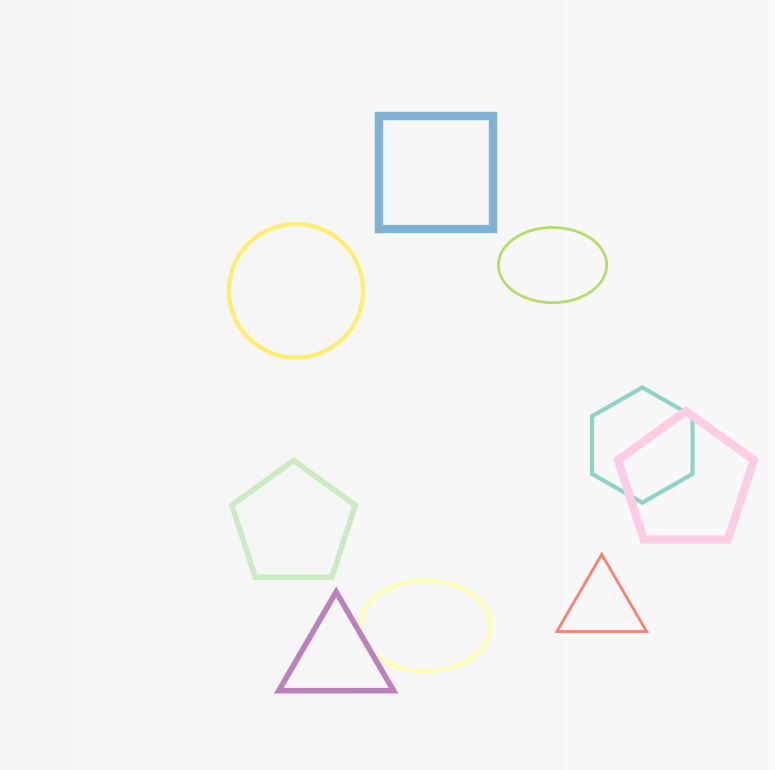[{"shape": "hexagon", "thickness": 1.5, "radius": 0.37, "center": [0.829, 0.422]}, {"shape": "oval", "thickness": 1.5, "radius": 0.42, "center": [0.549, 0.187]}, {"shape": "triangle", "thickness": 1, "radius": 0.33, "center": [0.776, 0.213]}, {"shape": "square", "thickness": 3, "radius": 0.37, "center": [0.563, 0.776]}, {"shape": "oval", "thickness": 1, "radius": 0.35, "center": [0.713, 0.656]}, {"shape": "pentagon", "thickness": 3, "radius": 0.46, "center": [0.885, 0.374]}, {"shape": "triangle", "thickness": 2, "radius": 0.43, "center": [0.434, 0.146]}, {"shape": "pentagon", "thickness": 2, "radius": 0.42, "center": [0.379, 0.318]}, {"shape": "circle", "thickness": 1.5, "radius": 0.43, "center": [0.382, 0.622]}]